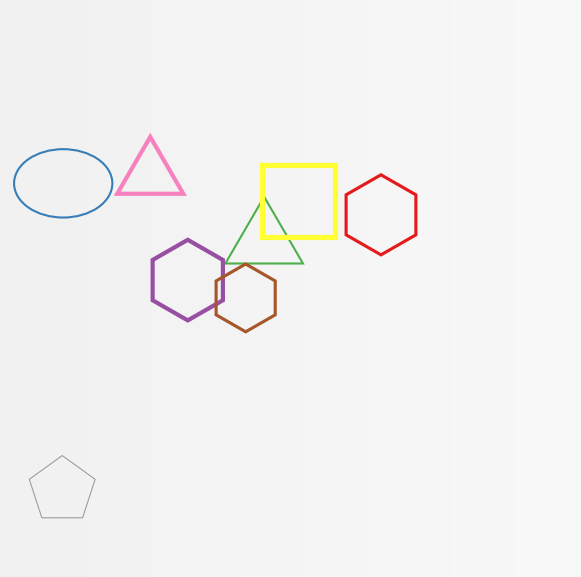[{"shape": "hexagon", "thickness": 1.5, "radius": 0.35, "center": [0.655, 0.627]}, {"shape": "oval", "thickness": 1, "radius": 0.42, "center": [0.109, 0.682]}, {"shape": "triangle", "thickness": 1, "radius": 0.39, "center": [0.454, 0.581]}, {"shape": "hexagon", "thickness": 2, "radius": 0.35, "center": [0.323, 0.514]}, {"shape": "square", "thickness": 2.5, "radius": 0.31, "center": [0.513, 0.651]}, {"shape": "hexagon", "thickness": 1.5, "radius": 0.29, "center": [0.423, 0.483]}, {"shape": "triangle", "thickness": 2, "radius": 0.33, "center": [0.259, 0.696]}, {"shape": "pentagon", "thickness": 0.5, "radius": 0.3, "center": [0.107, 0.151]}]